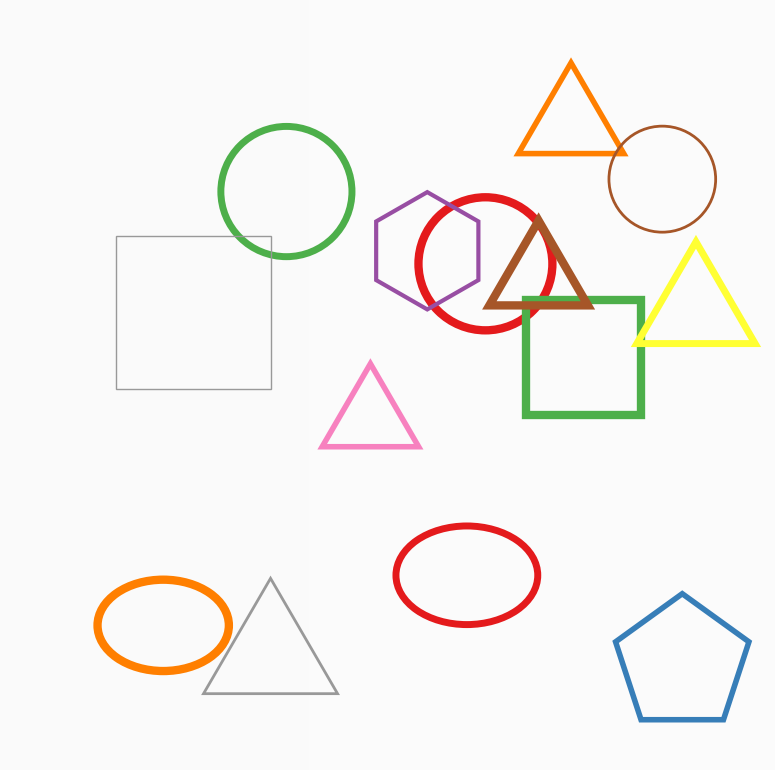[{"shape": "circle", "thickness": 3, "radius": 0.43, "center": [0.626, 0.657]}, {"shape": "oval", "thickness": 2.5, "radius": 0.46, "center": [0.602, 0.253]}, {"shape": "pentagon", "thickness": 2, "radius": 0.45, "center": [0.88, 0.138]}, {"shape": "square", "thickness": 3, "radius": 0.37, "center": [0.753, 0.536]}, {"shape": "circle", "thickness": 2.5, "radius": 0.42, "center": [0.37, 0.751]}, {"shape": "hexagon", "thickness": 1.5, "radius": 0.38, "center": [0.551, 0.674]}, {"shape": "triangle", "thickness": 2, "radius": 0.39, "center": [0.737, 0.84]}, {"shape": "oval", "thickness": 3, "radius": 0.42, "center": [0.211, 0.188]}, {"shape": "triangle", "thickness": 2.5, "radius": 0.44, "center": [0.898, 0.598]}, {"shape": "circle", "thickness": 1, "radius": 0.34, "center": [0.855, 0.767]}, {"shape": "triangle", "thickness": 3, "radius": 0.37, "center": [0.695, 0.64]}, {"shape": "triangle", "thickness": 2, "radius": 0.36, "center": [0.478, 0.456]}, {"shape": "triangle", "thickness": 1, "radius": 0.5, "center": [0.349, 0.149]}, {"shape": "square", "thickness": 0.5, "radius": 0.5, "center": [0.25, 0.594]}]